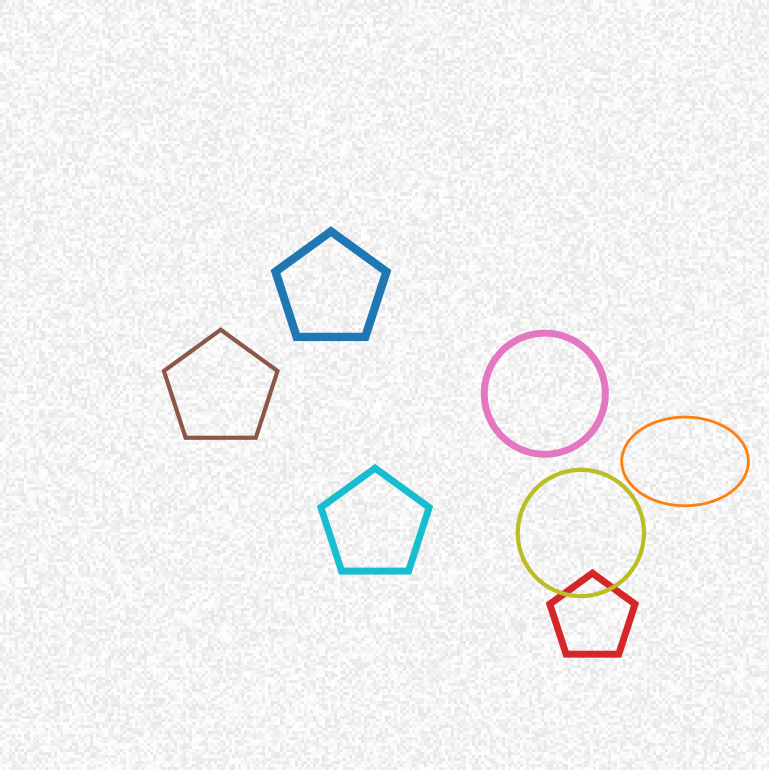[{"shape": "pentagon", "thickness": 3, "radius": 0.38, "center": [0.43, 0.624]}, {"shape": "oval", "thickness": 1, "radius": 0.41, "center": [0.89, 0.401]}, {"shape": "pentagon", "thickness": 2.5, "radius": 0.29, "center": [0.769, 0.197]}, {"shape": "pentagon", "thickness": 1.5, "radius": 0.39, "center": [0.287, 0.494]}, {"shape": "circle", "thickness": 2.5, "radius": 0.39, "center": [0.708, 0.489]}, {"shape": "circle", "thickness": 1.5, "radius": 0.41, "center": [0.754, 0.308]}, {"shape": "pentagon", "thickness": 2.5, "radius": 0.37, "center": [0.487, 0.318]}]